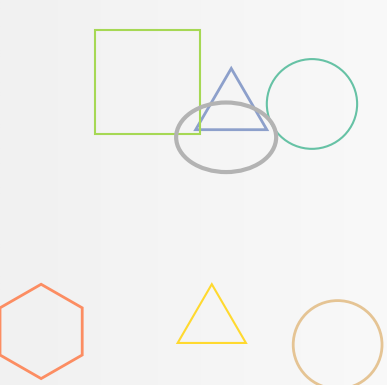[{"shape": "circle", "thickness": 1.5, "radius": 0.58, "center": [0.805, 0.73]}, {"shape": "hexagon", "thickness": 2, "radius": 0.61, "center": [0.106, 0.139]}, {"shape": "triangle", "thickness": 2, "radius": 0.53, "center": [0.597, 0.716]}, {"shape": "square", "thickness": 1.5, "radius": 0.68, "center": [0.381, 0.786]}, {"shape": "triangle", "thickness": 1.5, "radius": 0.51, "center": [0.547, 0.16]}, {"shape": "circle", "thickness": 2, "radius": 0.57, "center": [0.871, 0.105]}, {"shape": "oval", "thickness": 3, "radius": 0.65, "center": [0.584, 0.643]}]